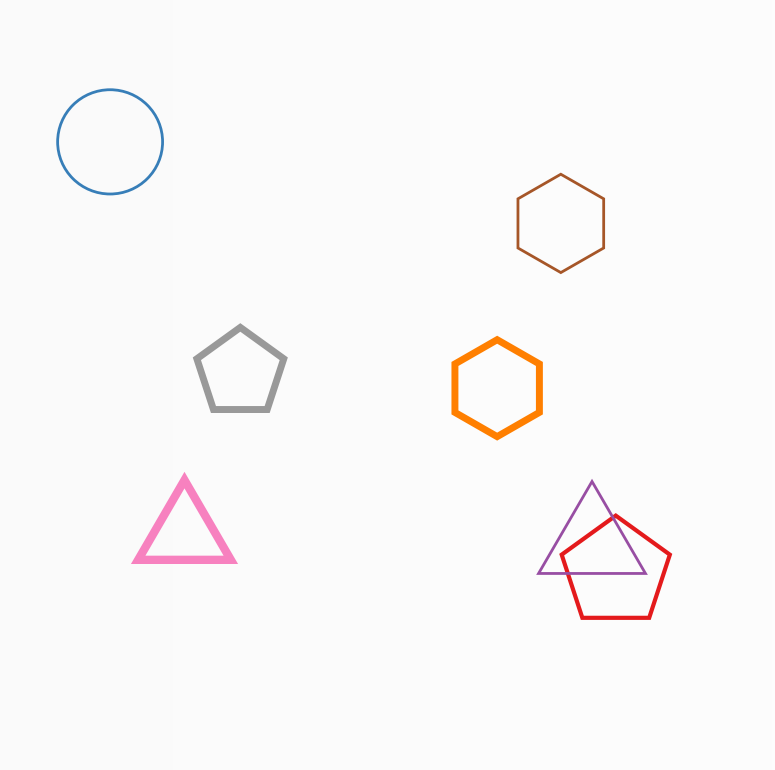[{"shape": "pentagon", "thickness": 1.5, "radius": 0.37, "center": [0.795, 0.257]}, {"shape": "circle", "thickness": 1, "radius": 0.34, "center": [0.142, 0.816]}, {"shape": "triangle", "thickness": 1, "radius": 0.4, "center": [0.764, 0.295]}, {"shape": "hexagon", "thickness": 2.5, "radius": 0.31, "center": [0.642, 0.496]}, {"shape": "hexagon", "thickness": 1, "radius": 0.32, "center": [0.724, 0.71]}, {"shape": "triangle", "thickness": 3, "radius": 0.35, "center": [0.238, 0.307]}, {"shape": "pentagon", "thickness": 2.5, "radius": 0.29, "center": [0.31, 0.516]}]